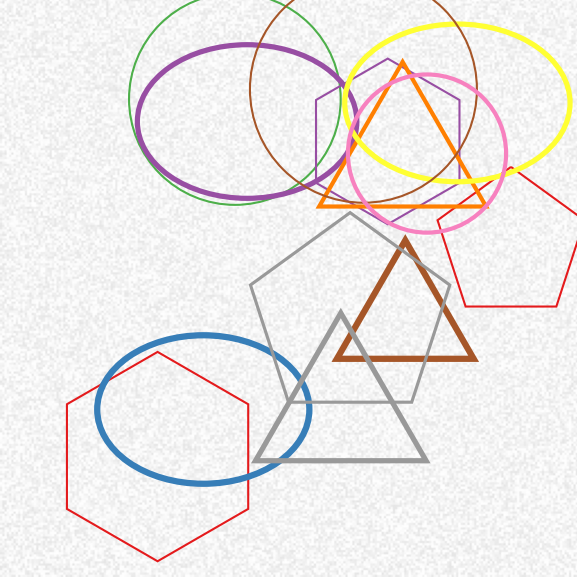[{"shape": "pentagon", "thickness": 1, "radius": 0.67, "center": [0.885, 0.576]}, {"shape": "hexagon", "thickness": 1, "radius": 0.91, "center": [0.273, 0.209]}, {"shape": "oval", "thickness": 3, "radius": 0.92, "center": [0.352, 0.29]}, {"shape": "circle", "thickness": 1, "radius": 0.92, "center": [0.407, 0.828]}, {"shape": "hexagon", "thickness": 1, "radius": 0.72, "center": [0.671, 0.754]}, {"shape": "oval", "thickness": 2.5, "radius": 0.95, "center": [0.428, 0.789]}, {"shape": "triangle", "thickness": 2, "radius": 0.83, "center": [0.697, 0.725]}, {"shape": "oval", "thickness": 2.5, "radius": 0.98, "center": [0.792, 0.821]}, {"shape": "triangle", "thickness": 3, "radius": 0.68, "center": [0.702, 0.446]}, {"shape": "circle", "thickness": 1, "radius": 0.98, "center": [0.629, 0.845]}, {"shape": "circle", "thickness": 2, "radius": 0.68, "center": [0.739, 0.733]}, {"shape": "triangle", "thickness": 2.5, "radius": 0.85, "center": [0.59, 0.287]}, {"shape": "pentagon", "thickness": 1.5, "radius": 0.91, "center": [0.606, 0.45]}]